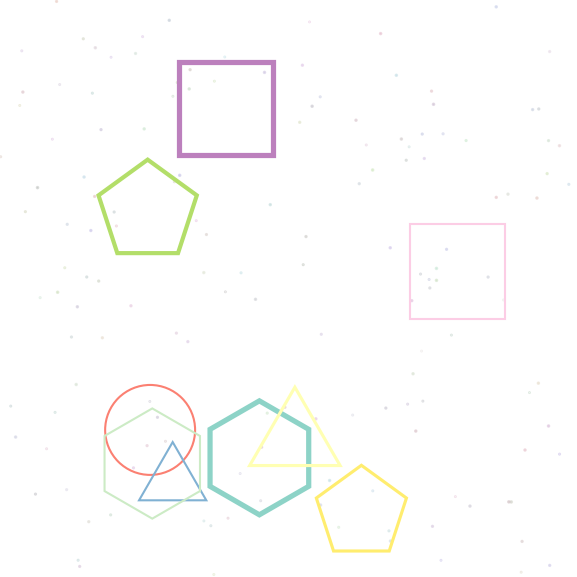[{"shape": "hexagon", "thickness": 2.5, "radius": 0.49, "center": [0.449, 0.206]}, {"shape": "triangle", "thickness": 1.5, "radius": 0.45, "center": [0.511, 0.238]}, {"shape": "circle", "thickness": 1, "radius": 0.39, "center": [0.26, 0.255]}, {"shape": "triangle", "thickness": 1, "radius": 0.34, "center": [0.299, 0.166]}, {"shape": "pentagon", "thickness": 2, "radius": 0.45, "center": [0.256, 0.633]}, {"shape": "square", "thickness": 1, "radius": 0.41, "center": [0.792, 0.529]}, {"shape": "square", "thickness": 2.5, "radius": 0.4, "center": [0.391, 0.812]}, {"shape": "hexagon", "thickness": 1, "radius": 0.48, "center": [0.264, 0.196]}, {"shape": "pentagon", "thickness": 1.5, "radius": 0.41, "center": [0.626, 0.111]}]